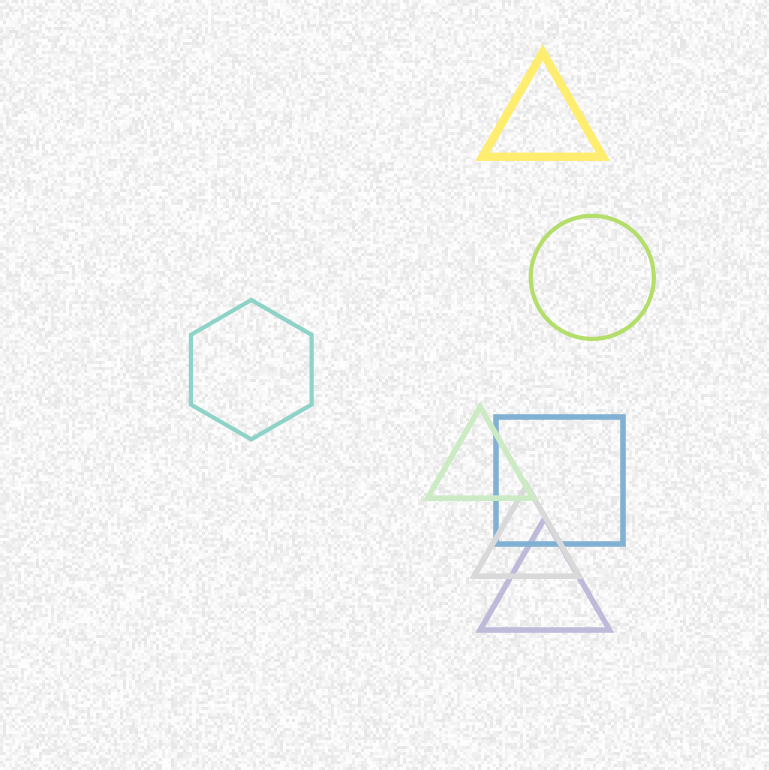[{"shape": "hexagon", "thickness": 1.5, "radius": 0.45, "center": [0.326, 0.52]}, {"shape": "triangle", "thickness": 2, "radius": 0.49, "center": [0.708, 0.23]}, {"shape": "square", "thickness": 2, "radius": 0.41, "center": [0.727, 0.376]}, {"shape": "circle", "thickness": 1.5, "radius": 0.4, "center": [0.769, 0.64]}, {"shape": "triangle", "thickness": 2, "radius": 0.39, "center": [0.684, 0.291]}, {"shape": "triangle", "thickness": 2, "radius": 0.4, "center": [0.624, 0.393]}, {"shape": "triangle", "thickness": 3, "radius": 0.45, "center": [0.705, 0.842]}]